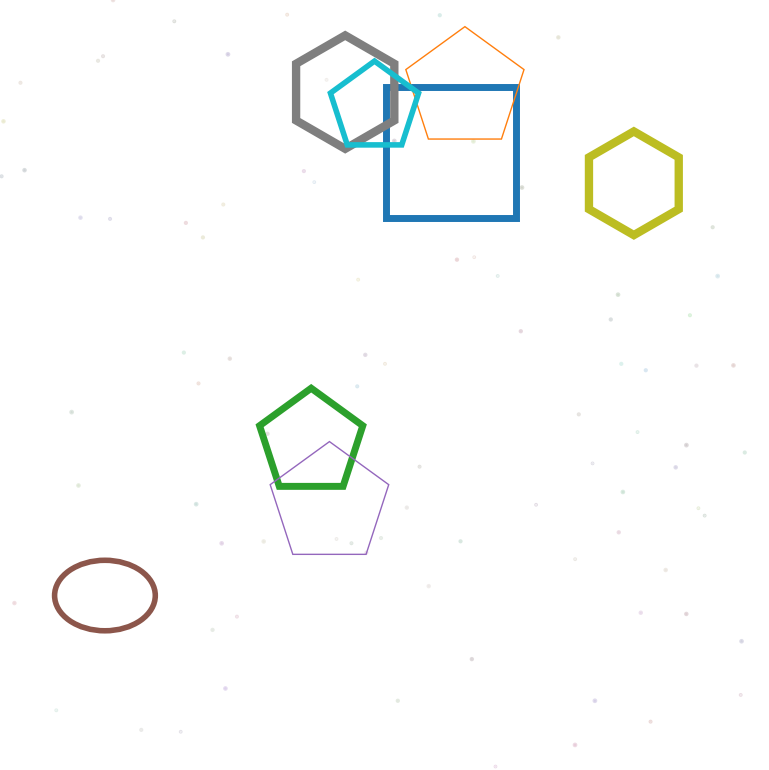[{"shape": "square", "thickness": 2.5, "radius": 0.42, "center": [0.586, 0.802]}, {"shape": "pentagon", "thickness": 0.5, "radius": 0.4, "center": [0.604, 0.885]}, {"shape": "pentagon", "thickness": 2.5, "radius": 0.35, "center": [0.404, 0.425]}, {"shape": "pentagon", "thickness": 0.5, "radius": 0.4, "center": [0.428, 0.346]}, {"shape": "oval", "thickness": 2, "radius": 0.33, "center": [0.136, 0.227]}, {"shape": "hexagon", "thickness": 3, "radius": 0.37, "center": [0.448, 0.88]}, {"shape": "hexagon", "thickness": 3, "radius": 0.34, "center": [0.823, 0.762]}, {"shape": "pentagon", "thickness": 2, "radius": 0.3, "center": [0.486, 0.86]}]